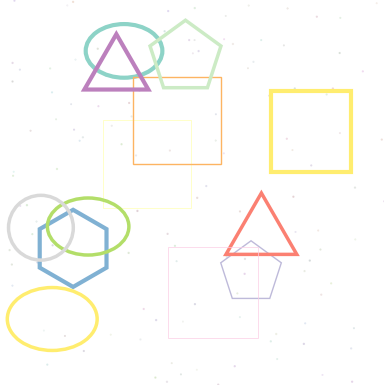[{"shape": "oval", "thickness": 3, "radius": 0.5, "center": [0.322, 0.868]}, {"shape": "square", "thickness": 0.5, "radius": 0.57, "center": [0.381, 0.574]}, {"shape": "pentagon", "thickness": 1, "radius": 0.41, "center": [0.652, 0.292]}, {"shape": "triangle", "thickness": 2.5, "radius": 0.53, "center": [0.679, 0.392]}, {"shape": "hexagon", "thickness": 3, "radius": 0.5, "center": [0.19, 0.355]}, {"shape": "square", "thickness": 1, "radius": 0.57, "center": [0.46, 0.688]}, {"shape": "oval", "thickness": 2.5, "radius": 0.53, "center": [0.229, 0.412]}, {"shape": "square", "thickness": 0.5, "radius": 0.59, "center": [0.553, 0.241]}, {"shape": "circle", "thickness": 2.5, "radius": 0.42, "center": [0.106, 0.409]}, {"shape": "triangle", "thickness": 3, "radius": 0.48, "center": [0.302, 0.815]}, {"shape": "pentagon", "thickness": 2.5, "radius": 0.48, "center": [0.482, 0.851]}, {"shape": "oval", "thickness": 2.5, "radius": 0.58, "center": [0.136, 0.171]}, {"shape": "square", "thickness": 3, "radius": 0.52, "center": [0.807, 0.658]}]